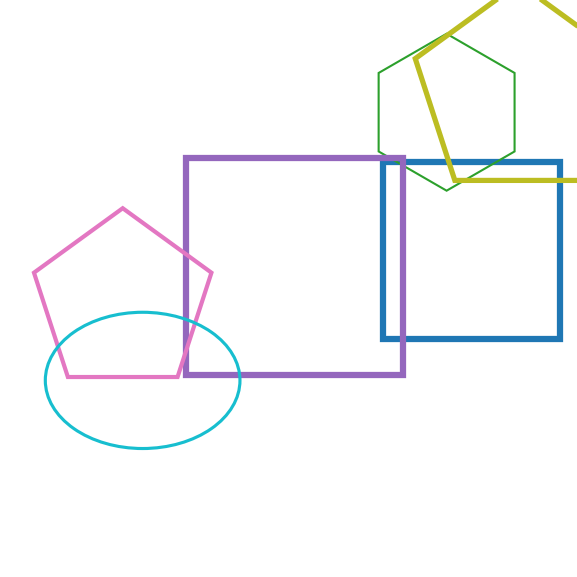[{"shape": "square", "thickness": 3, "radius": 0.77, "center": [0.817, 0.565]}, {"shape": "hexagon", "thickness": 1, "radius": 0.68, "center": [0.773, 0.805]}, {"shape": "square", "thickness": 3, "radius": 0.94, "center": [0.51, 0.538]}, {"shape": "pentagon", "thickness": 2, "radius": 0.81, "center": [0.212, 0.477]}, {"shape": "pentagon", "thickness": 2.5, "radius": 0.94, "center": [0.898, 0.839]}, {"shape": "oval", "thickness": 1.5, "radius": 0.84, "center": [0.247, 0.34]}]